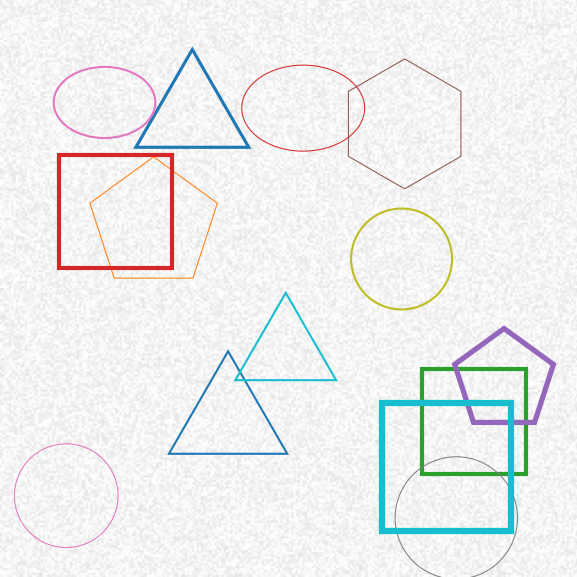[{"shape": "triangle", "thickness": 1.5, "radius": 0.56, "center": [0.333, 0.801]}, {"shape": "triangle", "thickness": 1, "radius": 0.59, "center": [0.395, 0.273]}, {"shape": "pentagon", "thickness": 0.5, "radius": 0.58, "center": [0.266, 0.611]}, {"shape": "square", "thickness": 2, "radius": 0.45, "center": [0.821, 0.269]}, {"shape": "square", "thickness": 2, "radius": 0.49, "center": [0.201, 0.632]}, {"shape": "oval", "thickness": 0.5, "radius": 0.53, "center": [0.525, 0.812]}, {"shape": "pentagon", "thickness": 2.5, "radius": 0.45, "center": [0.873, 0.34]}, {"shape": "hexagon", "thickness": 0.5, "radius": 0.56, "center": [0.701, 0.785]}, {"shape": "oval", "thickness": 1, "radius": 0.44, "center": [0.181, 0.822]}, {"shape": "circle", "thickness": 0.5, "radius": 0.45, "center": [0.115, 0.141]}, {"shape": "circle", "thickness": 0.5, "radius": 0.53, "center": [0.79, 0.102]}, {"shape": "circle", "thickness": 1, "radius": 0.44, "center": [0.695, 0.551]}, {"shape": "triangle", "thickness": 1, "radius": 0.5, "center": [0.495, 0.391]}, {"shape": "square", "thickness": 3, "radius": 0.56, "center": [0.773, 0.191]}]